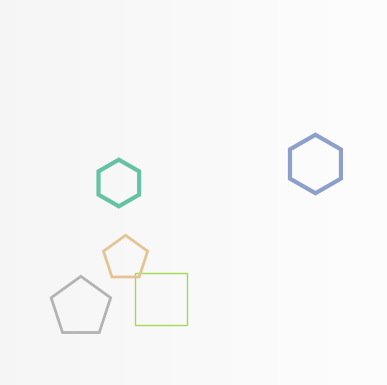[{"shape": "hexagon", "thickness": 3, "radius": 0.3, "center": [0.307, 0.525]}, {"shape": "hexagon", "thickness": 3, "radius": 0.38, "center": [0.814, 0.574]}, {"shape": "square", "thickness": 1, "radius": 0.34, "center": [0.417, 0.224]}, {"shape": "pentagon", "thickness": 2, "radius": 0.3, "center": [0.324, 0.329]}, {"shape": "pentagon", "thickness": 2, "radius": 0.4, "center": [0.209, 0.202]}]